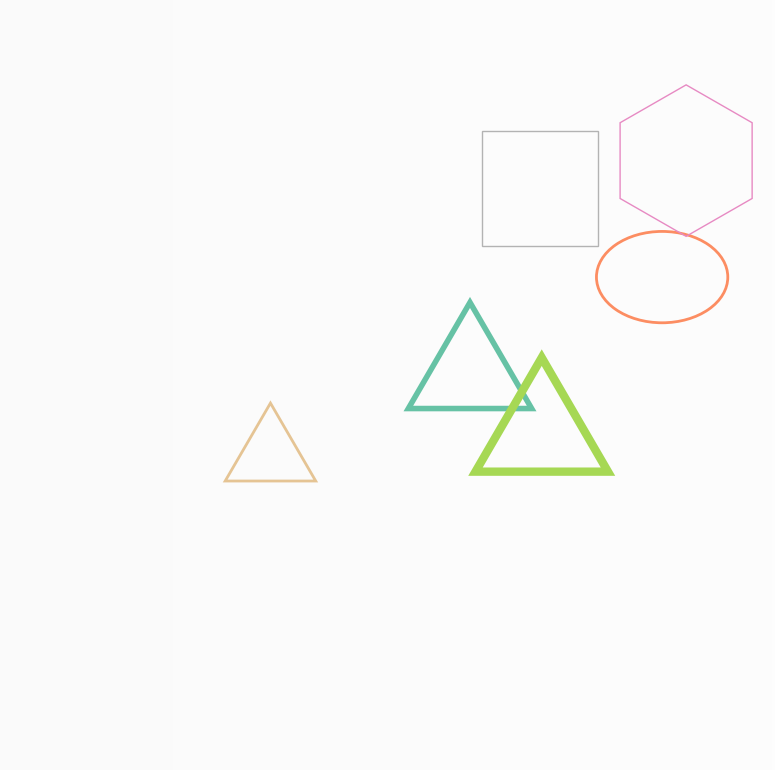[{"shape": "triangle", "thickness": 2, "radius": 0.46, "center": [0.606, 0.515]}, {"shape": "oval", "thickness": 1, "radius": 0.42, "center": [0.854, 0.64]}, {"shape": "hexagon", "thickness": 0.5, "radius": 0.49, "center": [0.885, 0.791]}, {"shape": "triangle", "thickness": 3, "radius": 0.49, "center": [0.699, 0.437]}, {"shape": "triangle", "thickness": 1, "radius": 0.34, "center": [0.349, 0.409]}, {"shape": "square", "thickness": 0.5, "radius": 0.37, "center": [0.697, 0.755]}]